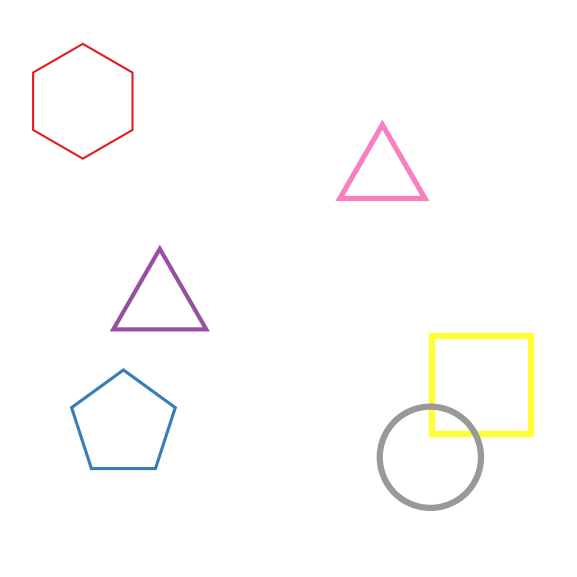[{"shape": "hexagon", "thickness": 1, "radius": 0.5, "center": [0.143, 0.824]}, {"shape": "pentagon", "thickness": 1.5, "radius": 0.47, "center": [0.214, 0.264]}, {"shape": "triangle", "thickness": 2, "radius": 0.46, "center": [0.277, 0.475]}, {"shape": "square", "thickness": 3, "radius": 0.43, "center": [0.834, 0.333]}, {"shape": "triangle", "thickness": 2.5, "radius": 0.43, "center": [0.662, 0.698]}, {"shape": "circle", "thickness": 3, "radius": 0.44, "center": [0.745, 0.207]}]